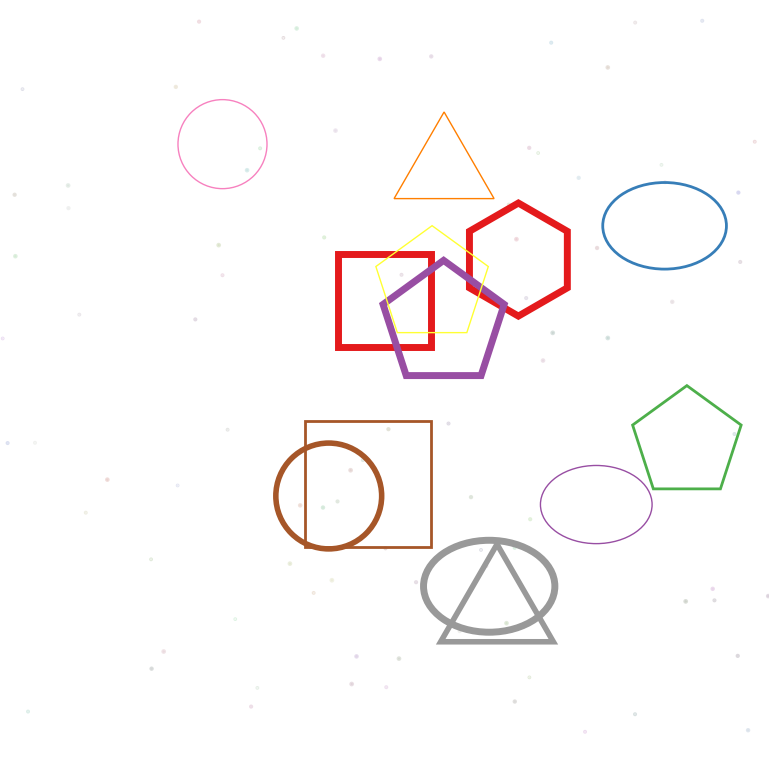[{"shape": "square", "thickness": 2.5, "radius": 0.3, "center": [0.499, 0.61]}, {"shape": "hexagon", "thickness": 2.5, "radius": 0.37, "center": [0.673, 0.663]}, {"shape": "oval", "thickness": 1, "radius": 0.4, "center": [0.863, 0.707]}, {"shape": "pentagon", "thickness": 1, "radius": 0.37, "center": [0.892, 0.425]}, {"shape": "pentagon", "thickness": 2.5, "radius": 0.41, "center": [0.576, 0.579]}, {"shape": "oval", "thickness": 0.5, "radius": 0.36, "center": [0.774, 0.345]}, {"shape": "triangle", "thickness": 0.5, "radius": 0.37, "center": [0.577, 0.78]}, {"shape": "pentagon", "thickness": 0.5, "radius": 0.38, "center": [0.561, 0.63]}, {"shape": "circle", "thickness": 2, "radius": 0.34, "center": [0.427, 0.356]}, {"shape": "square", "thickness": 1, "radius": 0.41, "center": [0.478, 0.372]}, {"shape": "circle", "thickness": 0.5, "radius": 0.29, "center": [0.289, 0.813]}, {"shape": "triangle", "thickness": 2, "radius": 0.42, "center": [0.645, 0.209]}, {"shape": "oval", "thickness": 2.5, "radius": 0.43, "center": [0.635, 0.239]}]